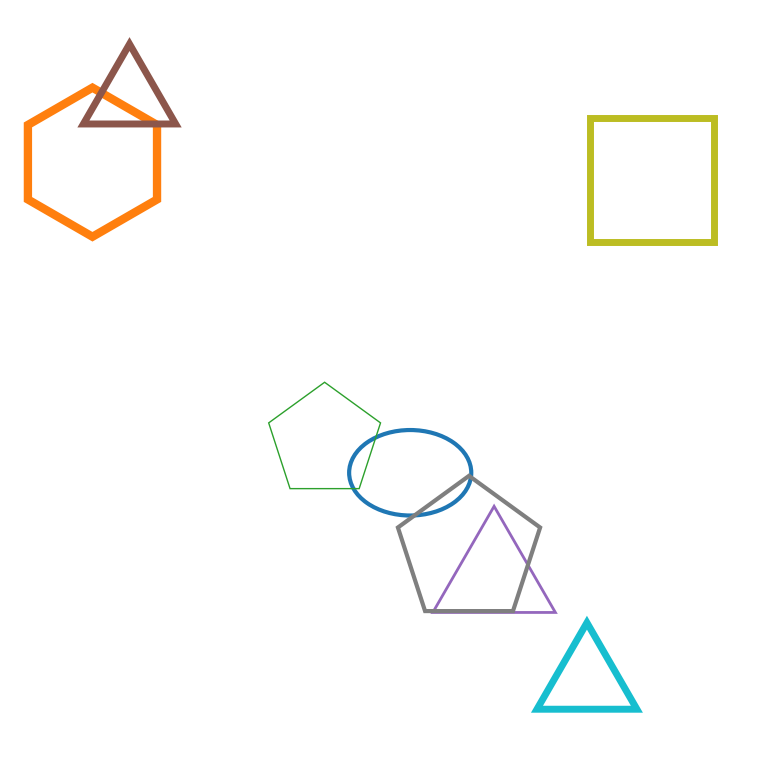[{"shape": "oval", "thickness": 1.5, "radius": 0.4, "center": [0.533, 0.386]}, {"shape": "hexagon", "thickness": 3, "radius": 0.48, "center": [0.12, 0.789]}, {"shape": "pentagon", "thickness": 0.5, "radius": 0.38, "center": [0.422, 0.427]}, {"shape": "triangle", "thickness": 1, "radius": 0.46, "center": [0.642, 0.251]}, {"shape": "triangle", "thickness": 2.5, "radius": 0.35, "center": [0.168, 0.874]}, {"shape": "pentagon", "thickness": 1.5, "radius": 0.49, "center": [0.609, 0.285]}, {"shape": "square", "thickness": 2.5, "radius": 0.4, "center": [0.847, 0.766]}, {"shape": "triangle", "thickness": 2.5, "radius": 0.37, "center": [0.762, 0.116]}]